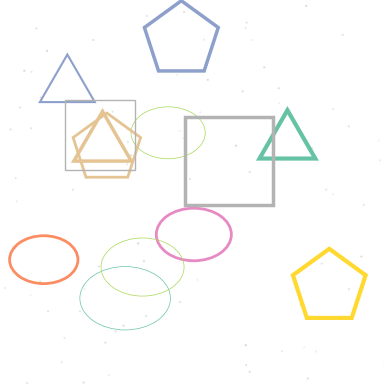[{"shape": "triangle", "thickness": 3, "radius": 0.42, "center": [0.747, 0.63]}, {"shape": "oval", "thickness": 0.5, "radius": 0.59, "center": [0.325, 0.225]}, {"shape": "oval", "thickness": 2, "radius": 0.44, "center": [0.114, 0.326]}, {"shape": "pentagon", "thickness": 2.5, "radius": 0.5, "center": [0.471, 0.897]}, {"shape": "triangle", "thickness": 1.5, "radius": 0.41, "center": [0.175, 0.776]}, {"shape": "oval", "thickness": 2, "radius": 0.49, "center": [0.503, 0.391]}, {"shape": "oval", "thickness": 0.5, "radius": 0.48, "center": [0.437, 0.655]}, {"shape": "oval", "thickness": 0.5, "radius": 0.54, "center": [0.37, 0.306]}, {"shape": "pentagon", "thickness": 3, "radius": 0.5, "center": [0.855, 0.255]}, {"shape": "pentagon", "thickness": 2, "radius": 0.46, "center": [0.278, 0.614]}, {"shape": "triangle", "thickness": 2.5, "radius": 0.43, "center": [0.266, 0.625]}, {"shape": "square", "thickness": 1, "radius": 0.46, "center": [0.259, 0.648]}, {"shape": "square", "thickness": 2.5, "radius": 0.57, "center": [0.594, 0.582]}]